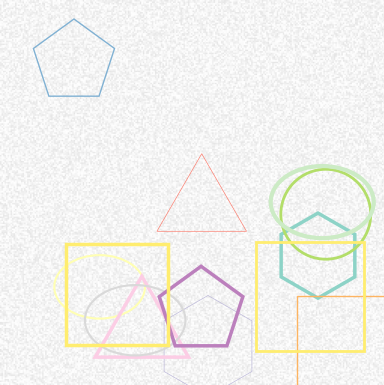[{"shape": "hexagon", "thickness": 2.5, "radius": 0.55, "center": [0.826, 0.336]}, {"shape": "oval", "thickness": 1.5, "radius": 0.59, "center": [0.259, 0.255]}, {"shape": "hexagon", "thickness": 0.5, "radius": 0.66, "center": [0.54, 0.101]}, {"shape": "triangle", "thickness": 0.5, "radius": 0.67, "center": [0.524, 0.466]}, {"shape": "pentagon", "thickness": 1, "radius": 0.55, "center": [0.192, 0.84]}, {"shape": "square", "thickness": 1, "radius": 0.59, "center": [0.889, 0.113]}, {"shape": "circle", "thickness": 2, "radius": 0.58, "center": [0.846, 0.443]}, {"shape": "triangle", "thickness": 2.5, "radius": 0.7, "center": [0.368, 0.142]}, {"shape": "oval", "thickness": 1.5, "radius": 0.65, "center": [0.351, 0.168]}, {"shape": "pentagon", "thickness": 2.5, "radius": 0.57, "center": [0.522, 0.194]}, {"shape": "oval", "thickness": 3, "radius": 0.67, "center": [0.837, 0.475]}, {"shape": "square", "thickness": 2.5, "radius": 0.66, "center": [0.304, 0.235]}, {"shape": "square", "thickness": 2, "radius": 0.71, "center": [0.805, 0.23]}]